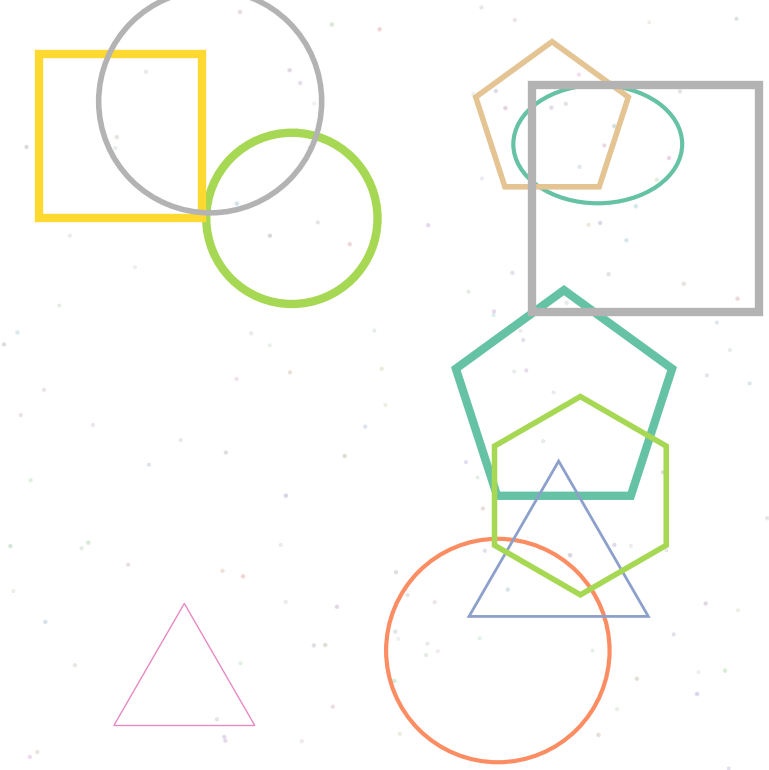[{"shape": "pentagon", "thickness": 3, "radius": 0.74, "center": [0.732, 0.476]}, {"shape": "oval", "thickness": 1.5, "radius": 0.55, "center": [0.776, 0.813]}, {"shape": "circle", "thickness": 1.5, "radius": 0.73, "center": [0.647, 0.155]}, {"shape": "triangle", "thickness": 1, "radius": 0.67, "center": [0.726, 0.267]}, {"shape": "triangle", "thickness": 0.5, "radius": 0.53, "center": [0.239, 0.111]}, {"shape": "circle", "thickness": 3, "radius": 0.56, "center": [0.379, 0.716]}, {"shape": "hexagon", "thickness": 2, "radius": 0.64, "center": [0.754, 0.356]}, {"shape": "square", "thickness": 3, "radius": 0.53, "center": [0.157, 0.823]}, {"shape": "pentagon", "thickness": 2, "radius": 0.52, "center": [0.717, 0.842]}, {"shape": "circle", "thickness": 2, "radius": 0.72, "center": [0.273, 0.868]}, {"shape": "square", "thickness": 3, "radius": 0.74, "center": [0.839, 0.742]}]